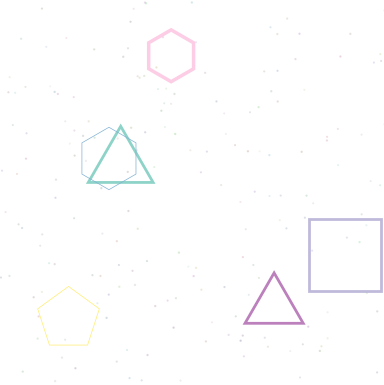[{"shape": "triangle", "thickness": 2, "radius": 0.49, "center": [0.314, 0.575]}, {"shape": "square", "thickness": 2, "radius": 0.47, "center": [0.896, 0.339]}, {"shape": "hexagon", "thickness": 0.5, "radius": 0.41, "center": [0.283, 0.588]}, {"shape": "hexagon", "thickness": 2.5, "radius": 0.34, "center": [0.445, 0.855]}, {"shape": "triangle", "thickness": 2, "radius": 0.44, "center": [0.712, 0.204]}, {"shape": "pentagon", "thickness": 0.5, "radius": 0.42, "center": [0.178, 0.172]}]